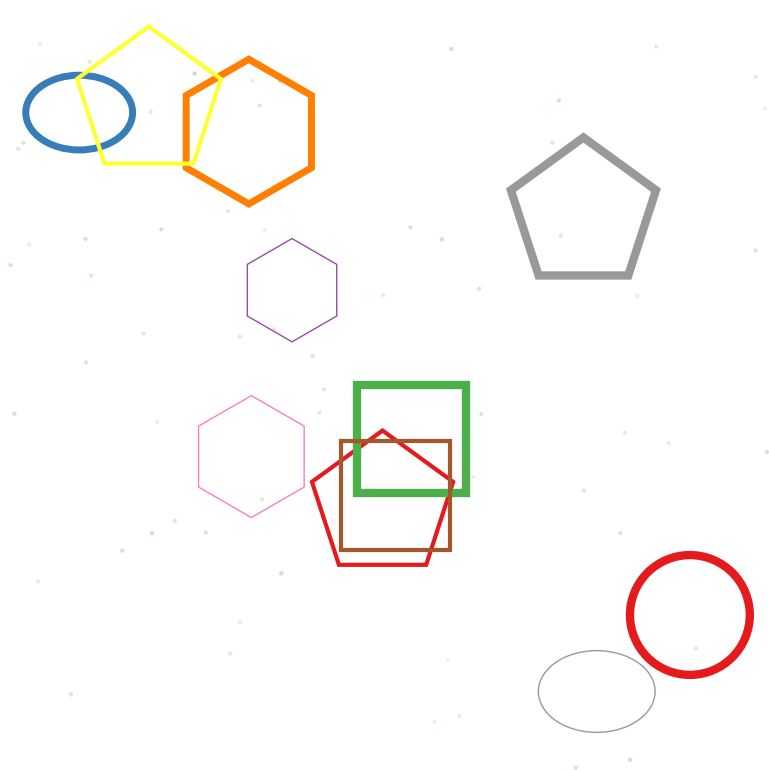[{"shape": "pentagon", "thickness": 1.5, "radius": 0.48, "center": [0.497, 0.344]}, {"shape": "circle", "thickness": 3, "radius": 0.39, "center": [0.896, 0.201]}, {"shape": "oval", "thickness": 2.5, "radius": 0.35, "center": [0.103, 0.854]}, {"shape": "square", "thickness": 3, "radius": 0.35, "center": [0.534, 0.43]}, {"shape": "hexagon", "thickness": 0.5, "radius": 0.34, "center": [0.379, 0.623]}, {"shape": "hexagon", "thickness": 2.5, "radius": 0.47, "center": [0.323, 0.829]}, {"shape": "pentagon", "thickness": 1.5, "radius": 0.49, "center": [0.193, 0.867]}, {"shape": "square", "thickness": 1.5, "radius": 0.35, "center": [0.513, 0.357]}, {"shape": "hexagon", "thickness": 0.5, "radius": 0.4, "center": [0.326, 0.407]}, {"shape": "pentagon", "thickness": 3, "radius": 0.5, "center": [0.758, 0.722]}, {"shape": "oval", "thickness": 0.5, "radius": 0.38, "center": [0.775, 0.102]}]